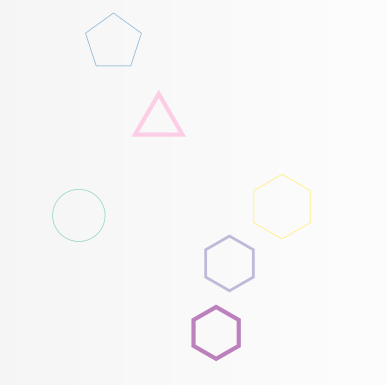[{"shape": "circle", "thickness": 0.5, "radius": 0.34, "center": [0.203, 0.44]}, {"shape": "hexagon", "thickness": 2, "radius": 0.36, "center": [0.592, 0.316]}, {"shape": "pentagon", "thickness": 0.5, "radius": 0.38, "center": [0.293, 0.89]}, {"shape": "triangle", "thickness": 3, "radius": 0.35, "center": [0.41, 0.686]}, {"shape": "hexagon", "thickness": 3, "radius": 0.34, "center": [0.558, 0.135]}, {"shape": "hexagon", "thickness": 0.5, "radius": 0.42, "center": [0.728, 0.463]}]